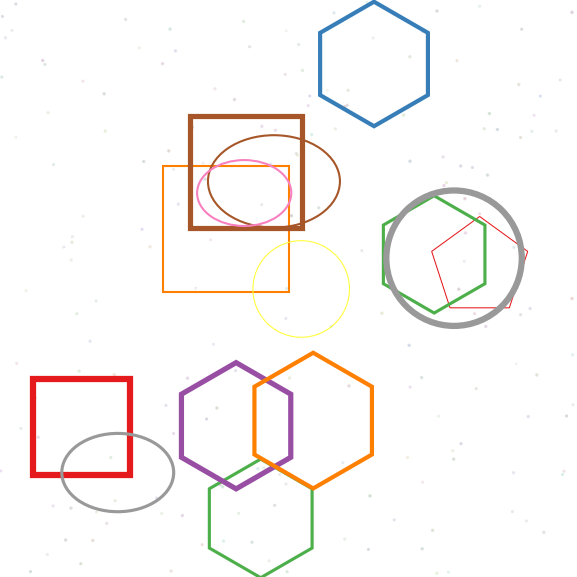[{"shape": "square", "thickness": 3, "radius": 0.42, "center": [0.141, 0.26]}, {"shape": "pentagon", "thickness": 0.5, "radius": 0.44, "center": [0.831, 0.537]}, {"shape": "hexagon", "thickness": 2, "radius": 0.54, "center": [0.648, 0.888]}, {"shape": "hexagon", "thickness": 1.5, "radius": 0.51, "center": [0.752, 0.559]}, {"shape": "hexagon", "thickness": 1.5, "radius": 0.51, "center": [0.451, 0.101]}, {"shape": "hexagon", "thickness": 2.5, "radius": 0.55, "center": [0.409, 0.262]}, {"shape": "hexagon", "thickness": 2, "radius": 0.59, "center": [0.542, 0.271]}, {"shape": "square", "thickness": 1, "radius": 0.55, "center": [0.392, 0.603]}, {"shape": "circle", "thickness": 0.5, "radius": 0.42, "center": [0.522, 0.499]}, {"shape": "square", "thickness": 2.5, "radius": 0.48, "center": [0.426, 0.702]}, {"shape": "oval", "thickness": 1, "radius": 0.57, "center": [0.474, 0.685]}, {"shape": "oval", "thickness": 1, "radius": 0.41, "center": [0.423, 0.665]}, {"shape": "oval", "thickness": 1.5, "radius": 0.48, "center": [0.204, 0.181]}, {"shape": "circle", "thickness": 3, "radius": 0.59, "center": [0.786, 0.552]}]